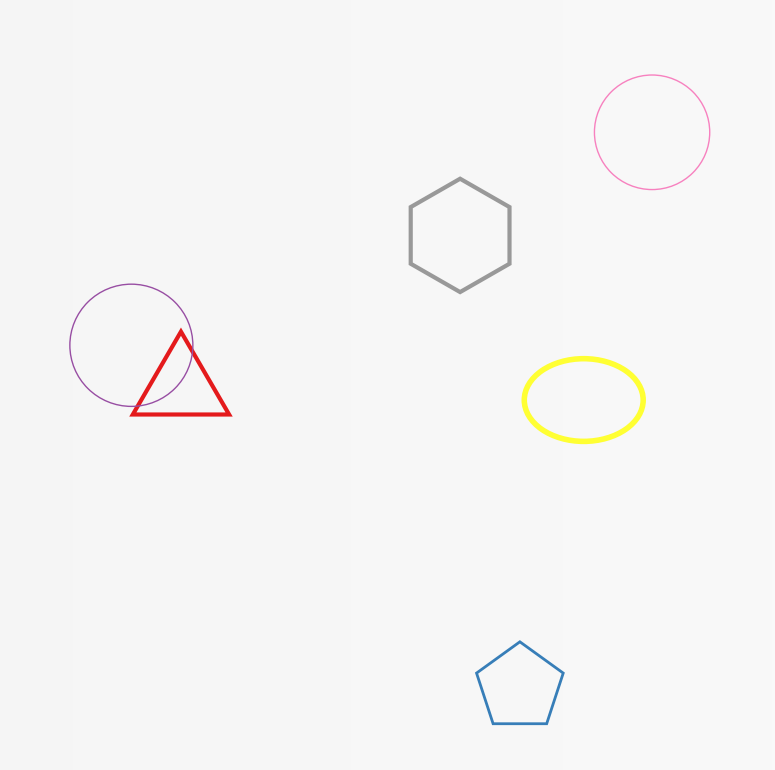[{"shape": "triangle", "thickness": 1.5, "radius": 0.36, "center": [0.234, 0.498]}, {"shape": "pentagon", "thickness": 1, "radius": 0.29, "center": [0.671, 0.108]}, {"shape": "circle", "thickness": 0.5, "radius": 0.4, "center": [0.17, 0.552]}, {"shape": "oval", "thickness": 2, "radius": 0.38, "center": [0.753, 0.48]}, {"shape": "circle", "thickness": 0.5, "radius": 0.37, "center": [0.841, 0.828]}, {"shape": "hexagon", "thickness": 1.5, "radius": 0.37, "center": [0.594, 0.694]}]